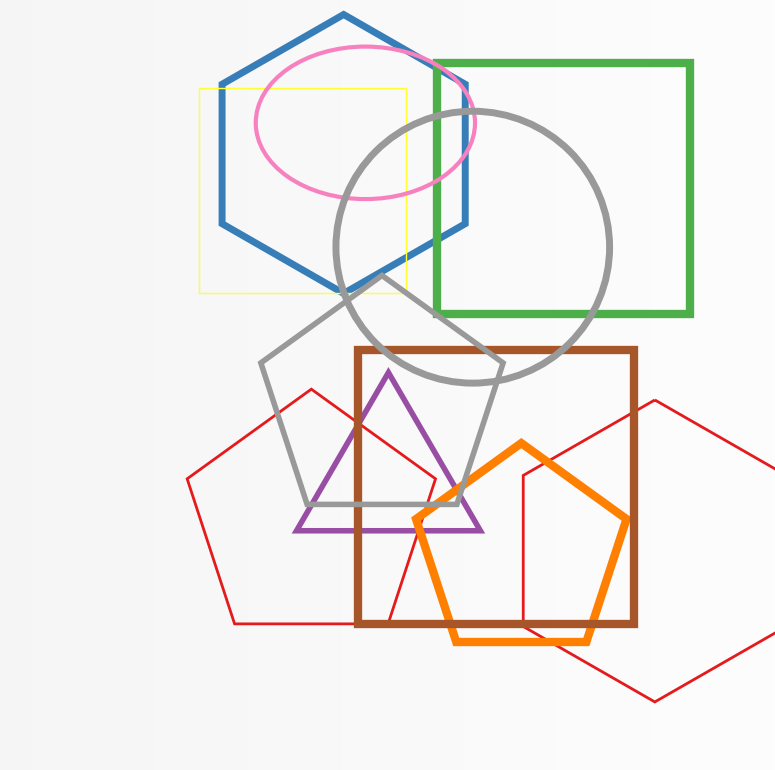[{"shape": "hexagon", "thickness": 1, "radius": 0.98, "center": [0.845, 0.284]}, {"shape": "pentagon", "thickness": 1, "radius": 0.84, "center": [0.402, 0.326]}, {"shape": "hexagon", "thickness": 2.5, "radius": 0.91, "center": [0.443, 0.8]}, {"shape": "square", "thickness": 3, "radius": 0.82, "center": [0.727, 0.756]}, {"shape": "triangle", "thickness": 2, "radius": 0.68, "center": [0.501, 0.379]}, {"shape": "pentagon", "thickness": 3, "radius": 0.71, "center": [0.673, 0.282]}, {"shape": "square", "thickness": 0.5, "radius": 0.67, "center": [0.39, 0.753]}, {"shape": "square", "thickness": 3, "radius": 0.89, "center": [0.64, 0.368]}, {"shape": "oval", "thickness": 1.5, "radius": 0.71, "center": [0.471, 0.84]}, {"shape": "circle", "thickness": 2.5, "radius": 0.88, "center": [0.61, 0.679]}, {"shape": "pentagon", "thickness": 2, "radius": 0.82, "center": [0.493, 0.478]}]